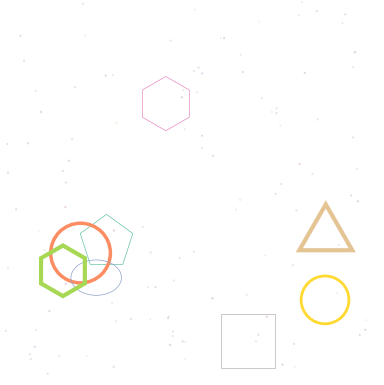[{"shape": "pentagon", "thickness": 0.5, "radius": 0.36, "center": [0.277, 0.371]}, {"shape": "circle", "thickness": 2.5, "radius": 0.39, "center": [0.209, 0.343]}, {"shape": "oval", "thickness": 0.5, "radius": 0.33, "center": [0.25, 0.279]}, {"shape": "hexagon", "thickness": 0.5, "radius": 0.35, "center": [0.431, 0.731]}, {"shape": "hexagon", "thickness": 3, "radius": 0.33, "center": [0.163, 0.297]}, {"shape": "circle", "thickness": 2, "radius": 0.31, "center": [0.844, 0.221]}, {"shape": "triangle", "thickness": 3, "radius": 0.4, "center": [0.846, 0.39]}, {"shape": "square", "thickness": 0.5, "radius": 0.35, "center": [0.645, 0.115]}]